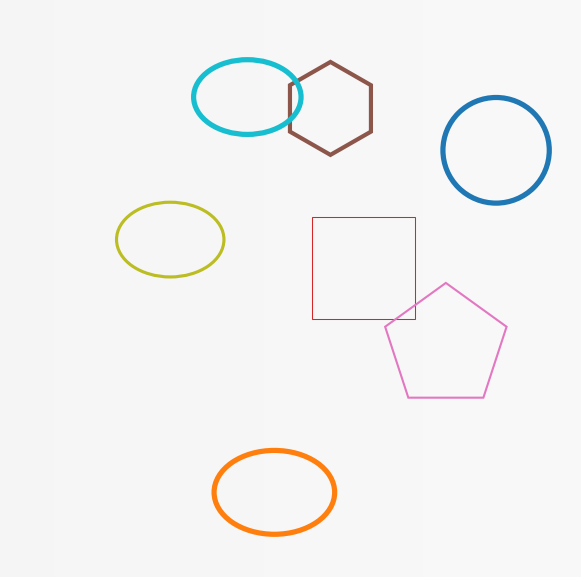[{"shape": "circle", "thickness": 2.5, "radius": 0.46, "center": [0.854, 0.739]}, {"shape": "oval", "thickness": 2.5, "radius": 0.52, "center": [0.472, 0.147]}, {"shape": "square", "thickness": 0.5, "radius": 0.44, "center": [0.626, 0.535]}, {"shape": "hexagon", "thickness": 2, "radius": 0.4, "center": [0.569, 0.811]}, {"shape": "pentagon", "thickness": 1, "radius": 0.55, "center": [0.767, 0.399]}, {"shape": "oval", "thickness": 1.5, "radius": 0.46, "center": [0.293, 0.584]}, {"shape": "oval", "thickness": 2.5, "radius": 0.46, "center": [0.426, 0.831]}]